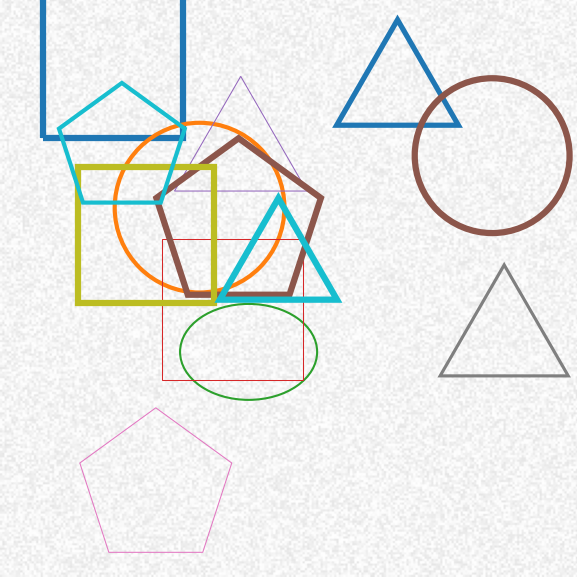[{"shape": "square", "thickness": 3, "radius": 0.6, "center": [0.196, 0.882]}, {"shape": "triangle", "thickness": 2.5, "radius": 0.61, "center": [0.688, 0.843]}, {"shape": "circle", "thickness": 2, "radius": 0.73, "center": [0.346, 0.64]}, {"shape": "oval", "thickness": 1, "radius": 0.59, "center": [0.43, 0.39]}, {"shape": "square", "thickness": 0.5, "radius": 0.61, "center": [0.403, 0.464]}, {"shape": "triangle", "thickness": 0.5, "radius": 0.66, "center": [0.417, 0.735]}, {"shape": "pentagon", "thickness": 3, "radius": 0.75, "center": [0.413, 0.61]}, {"shape": "circle", "thickness": 3, "radius": 0.67, "center": [0.852, 0.73]}, {"shape": "pentagon", "thickness": 0.5, "radius": 0.69, "center": [0.27, 0.155]}, {"shape": "triangle", "thickness": 1.5, "radius": 0.64, "center": [0.873, 0.412]}, {"shape": "square", "thickness": 3, "radius": 0.59, "center": [0.253, 0.593]}, {"shape": "pentagon", "thickness": 2, "radius": 0.57, "center": [0.211, 0.741]}, {"shape": "triangle", "thickness": 3, "radius": 0.59, "center": [0.482, 0.539]}]